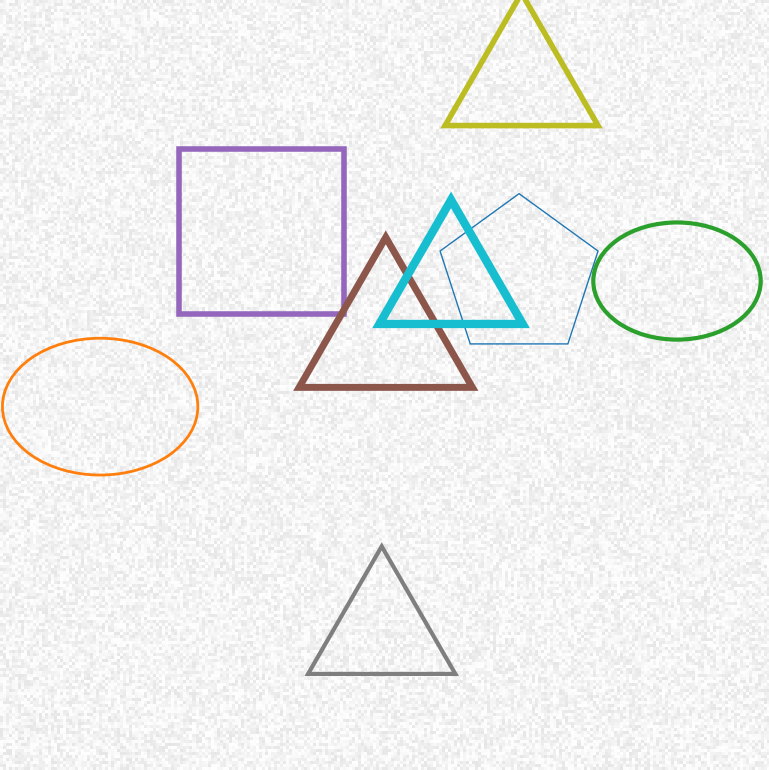[{"shape": "pentagon", "thickness": 0.5, "radius": 0.54, "center": [0.674, 0.641]}, {"shape": "oval", "thickness": 1, "radius": 0.63, "center": [0.13, 0.472]}, {"shape": "oval", "thickness": 1.5, "radius": 0.54, "center": [0.879, 0.635]}, {"shape": "square", "thickness": 2, "radius": 0.54, "center": [0.34, 0.699]}, {"shape": "triangle", "thickness": 2.5, "radius": 0.65, "center": [0.501, 0.562]}, {"shape": "triangle", "thickness": 1.5, "radius": 0.55, "center": [0.496, 0.18]}, {"shape": "triangle", "thickness": 2, "radius": 0.57, "center": [0.677, 0.894]}, {"shape": "triangle", "thickness": 3, "radius": 0.54, "center": [0.586, 0.633]}]